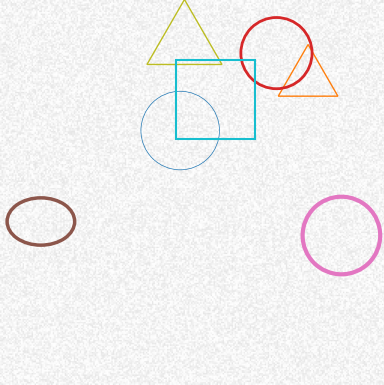[{"shape": "circle", "thickness": 0.5, "radius": 0.51, "center": [0.468, 0.661]}, {"shape": "triangle", "thickness": 1, "radius": 0.45, "center": [0.8, 0.795]}, {"shape": "circle", "thickness": 2, "radius": 0.46, "center": [0.718, 0.862]}, {"shape": "oval", "thickness": 2.5, "radius": 0.44, "center": [0.106, 0.425]}, {"shape": "circle", "thickness": 3, "radius": 0.5, "center": [0.887, 0.388]}, {"shape": "triangle", "thickness": 1, "radius": 0.56, "center": [0.479, 0.889]}, {"shape": "square", "thickness": 1.5, "radius": 0.51, "center": [0.56, 0.741]}]